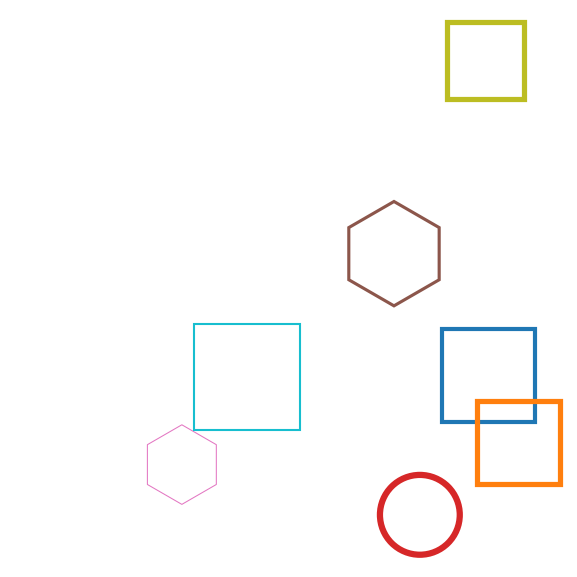[{"shape": "square", "thickness": 2, "radius": 0.4, "center": [0.847, 0.349]}, {"shape": "square", "thickness": 2.5, "radius": 0.36, "center": [0.897, 0.233]}, {"shape": "circle", "thickness": 3, "radius": 0.35, "center": [0.727, 0.108]}, {"shape": "hexagon", "thickness": 1.5, "radius": 0.45, "center": [0.682, 0.56]}, {"shape": "hexagon", "thickness": 0.5, "radius": 0.34, "center": [0.315, 0.195]}, {"shape": "square", "thickness": 2.5, "radius": 0.33, "center": [0.841, 0.894]}, {"shape": "square", "thickness": 1, "radius": 0.46, "center": [0.428, 0.346]}]